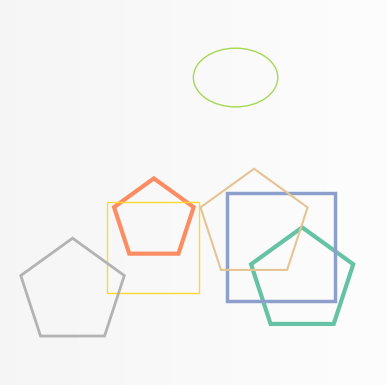[{"shape": "pentagon", "thickness": 3, "radius": 0.69, "center": [0.78, 0.271]}, {"shape": "pentagon", "thickness": 3, "radius": 0.54, "center": [0.397, 0.429]}, {"shape": "square", "thickness": 2.5, "radius": 0.7, "center": [0.726, 0.358]}, {"shape": "oval", "thickness": 1, "radius": 0.54, "center": [0.608, 0.799]}, {"shape": "square", "thickness": 1, "radius": 0.59, "center": [0.395, 0.357]}, {"shape": "pentagon", "thickness": 1.5, "radius": 0.73, "center": [0.656, 0.416]}, {"shape": "pentagon", "thickness": 2, "radius": 0.7, "center": [0.187, 0.241]}]